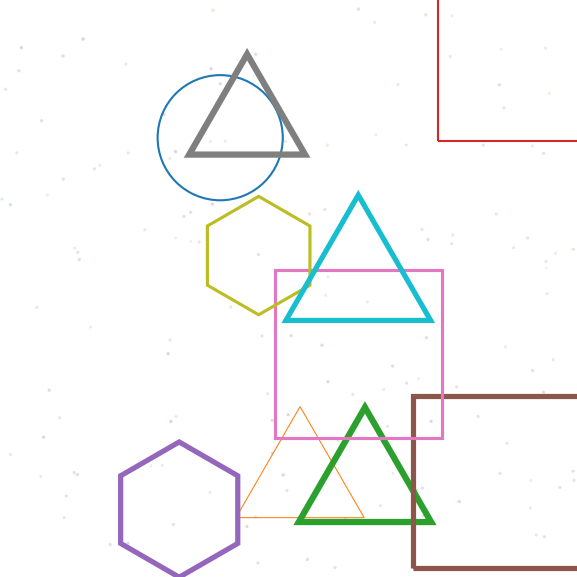[{"shape": "circle", "thickness": 1, "radius": 0.54, "center": [0.381, 0.761]}, {"shape": "triangle", "thickness": 0.5, "radius": 0.64, "center": [0.52, 0.167]}, {"shape": "triangle", "thickness": 3, "radius": 0.66, "center": [0.632, 0.161]}, {"shape": "square", "thickness": 1, "radius": 0.67, "center": [0.893, 0.888]}, {"shape": "hexagon", "thickness": 2.5, "radius": 0.59, "center": [0.31, 0.117]}, {"shape": "square", "thickness": 2.5, "radius": 0.74, "center": [0.864, 0.165]}, {"shape": "square", "thickness": 1.5, "radius": 0.72, "center": [0.621, 0.386]}, {"shape": "triangle", "thickness": 3, "radius": 0.58, "center": [0.428, 0.789]}, {"shape": "hexagon", "thickness": 1.5, "radius": 0.51, "center": [0.448, 0.557]}, {"shape": "triangle", "thickness": 2.5, "radius": 0.72, "center": [0.62, 0.517]}]